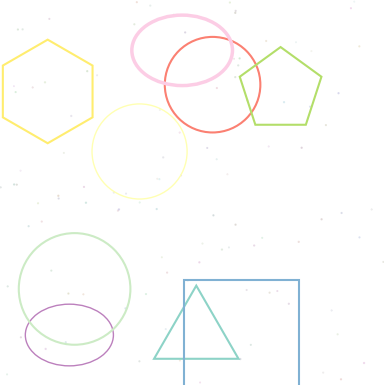[{"shape": "triangle", "thickness": 1.5, "radius": 0.63, "center": [0.51, 0.131]}, {"shape": "circle", "thickness": 1, "radius": 0.62, "center": [0.363, 0.607]}, {"shape": "circle", "thickness": 1.5, "radius": 0.62, "center": [0.552, 0.78]}, {"shape": "square", "thickness": 1.5, "radius": 0.74, "center": [0.627, 0.124]}, {"shape": "pentagon", "thickness": 1.5, "radius": 0.56, "center": [0.729, 0.766]}, {"shape": "oval", "thickness": 2.5, "radius": 0.65, "center": [0.473, 0.869]}, {"shape": "oval", "thickness": 1, "radius": 0.57, "center": [0.18, 0.13]}, {"shape": "circle", "thickness": 1.5, "radius": 0.72, "center": [0.194, 0.25]}, {"shape": "hexagon", "thickness": 1.5, "radius": 0.67, "center": [0.124, 0.762]}]